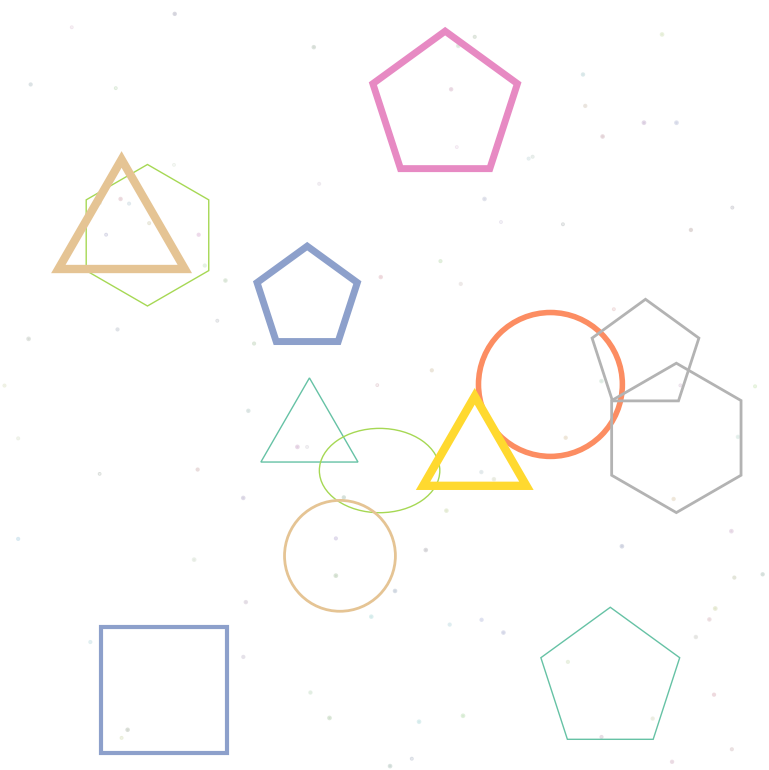[{"shape": "triangle", "thickness": 0.5, "radius": 0.36, "center": [0.402, 0.436]}, {"shape": "pentagon", "thickness": 0.5, "radius": 0.47, "center": [0.793, 0.117]}, {"shape": "circle", "thickness": 2, "radius": 0.47, "center": [0.715, 0.501]}, {"shape": "square", "thickness": 1.5, "radius": 0.41, "center": [0.213, 0.103]}, {"shape": "pentagon", "thickness": 2.5, "radius": 0.34, "center": [0.399, 0.612]}, {"shape": "pentagon", "thickness": 2.5, "radius": 0.49, "center": [0.578, 0.861]}, {"shape": "oval", "thickness": 0.5, "radius": 0.39, "center": [0.493, 0.389]}, {"shape": "hexagon", "thickness": 0.5, "radius": 0.46, "center": [0.192, 0.694]}, {"shape": "triangle", "thickness": 3, "radius": 0.39, "center": [0.617, 0.408]}, {"shape": "circle", "thickness": 1, "radius": 0.36, "center": [0.442, 0.278]}, {"shape": "triangle", "thickness": 3, "radius": 0.47, "center": [0.158, 0.698]}, {"shape": "hexagon", "thickness": 1, "radius": 0.49, "center": [0.878, 0.431]}, {"shape": "pentagon", "thickness": 1, "radius": 0.36, "center": [0.838, 0.538]}]